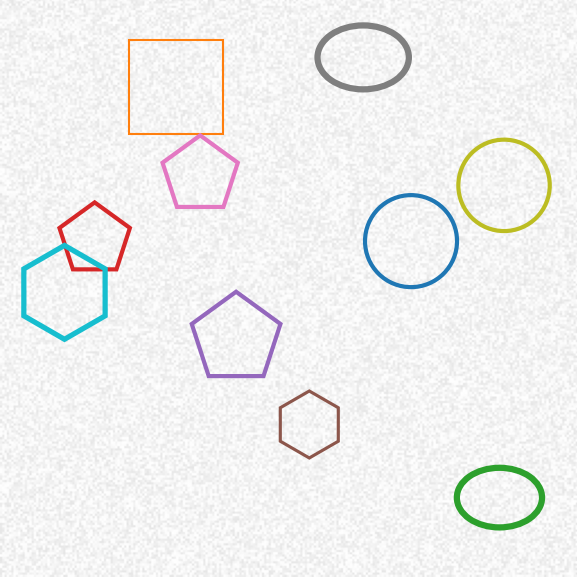[{"shape": "circle", "thickness": 2, "radius": 0.4, "center": [0.712, 0.582]}, {"shape": "square", "thickness": 1, "radius": 0.41, "center": [0.305, 0.849]}, {"shape": "oval", "thickness": 3, "radius": 0.37, "center": [0.865, 0.137]}, {"shape": "pentagon", "thickness": 2, "radius": 0.32, "center": [0.164, 0.585]}, {"shape": "pentagon", "thickness": 2, "radius": 0.4, "center": [0.409, 0.413]}, {"shape": "hexagon", "thickness": 1.5, "radius": 0.29, "center": [0.536, 0.264]}, {"shape": "pentagon", "thickness": 2, "radius": 0.34, "center": [0.347, 0.696]}, {"shape": "oval", "thickness": 3, "radius": 0.4, "center": [0.629, 0.9]}, {"shape": "circle", "thickness": 2, "radius": 0.4, "center": [0.873, 0.678]}, {"shape": "hexagon", "thickness": 2.5, "radius": 0.41, "center": [0.112, 0.493]}]